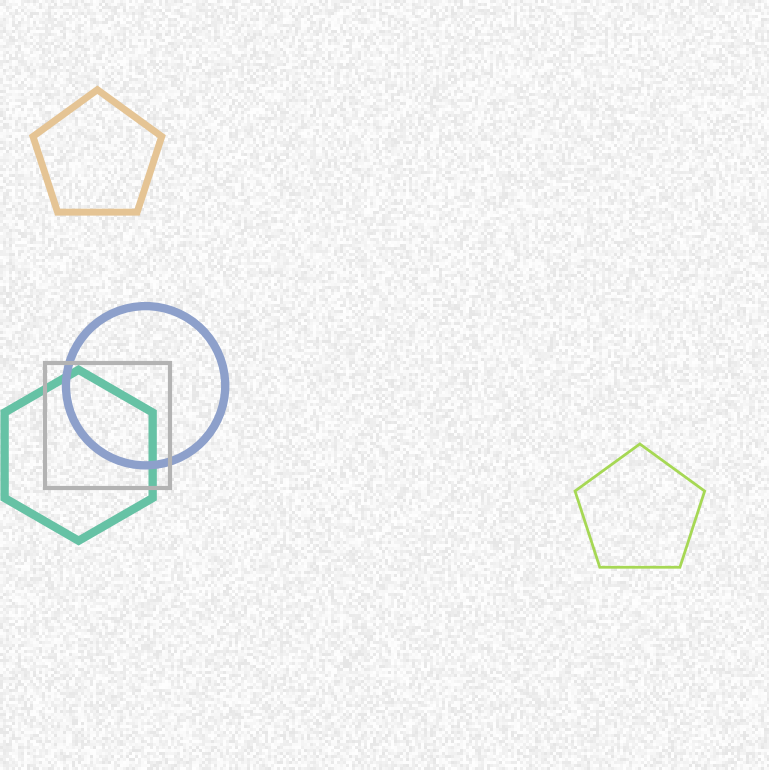[{"shape": "hexagon", "thickness": 3, "radius": 0.56, "center": [0.102, 0.409]}, {"shape": "circle", "thickness": 3, "radius": 0.52, "center": [0.189, 0.499]}, {"shape": "pentagon", "thickness": 1, "radius": 0.44, "center": [0.831, 0.335]}, {"shape": "pentagon", "thickness": 2.5, "radius": 0.44, "center": [0.126, 0.796]}, {"shape": "square", "thickness": 1.5, "radius": 0.41, "center": [0.14, 0.447]}]